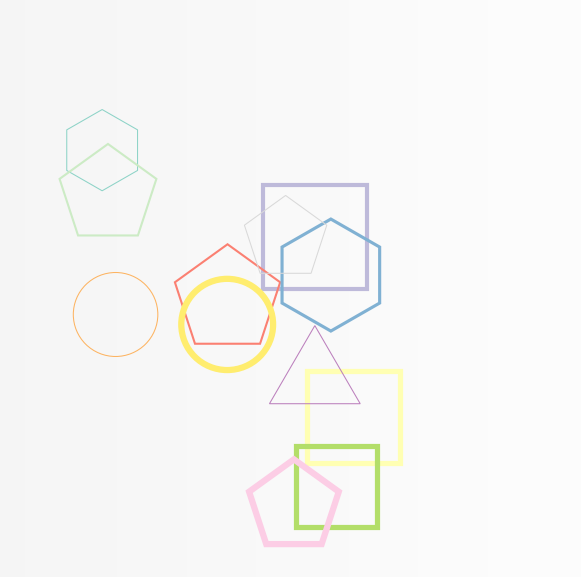[{"shape": "hexagon", "thickness": 0.5, "radius": 0.35, "center": [0.176, 0.739]}, {"shape": "square", "thickness": 2.5, "radius": 0.4, "center": [0.608, 0.277]}, {"shape": "square", "thickness": 2, "radius": 0.45, "center": [0.542, 0.589]}, {"shape": "pentagon", "thickness": 1, "radius": 0.48, "center": [0.391, 0.481]}, {"shape": "hexagon", "thickness": 1.5, "radius": 0.48, "center": [0.569, 0.523]}, {"shape": "circle", "thickness": 0.5, "radius": 0.36, "center": [0.199, 0.455]}, {"shape": "square", "thickness": 2.5, "radius": 0.35, "center": [0.579, 0.157]}, {"shape": "pentagon", "thickness": 3, "radius": 0.41, "center": [0.506, 0.123]}, {"shape": "pentagon", "thickness": 0.5, "radius": 0.37, "center": [0.491, 0.586]}, {"shape": "triangle", "thickness": 0.5, "radius": 0.45, "center": [0.542, 0.345]}, {"shape": "pentagon", "thickness": 1, "radius": 0.44, "center": [0.186, 0.662]}, {"shape": "circle", "thickness": 3, "radius": 0.39, "center": [0.391, 0.437]}]